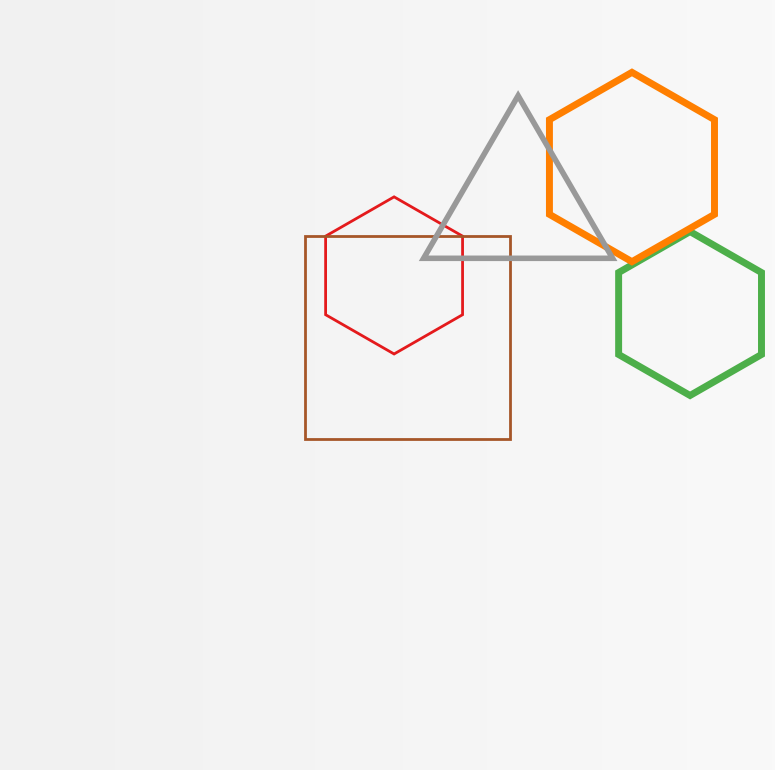[{"shape": "hexagon", "thickness": 1, "radius": 0.51, "center": [0.508, 0.642]}, {"shape": "hexagon", "thickness": 2.5, "radius": 0.53, "center": [0.89, 0.593]}, {"shape": "hexagon", "thickness": 2.5, "radius": 0.61, "center": [0.815, 0.783]}, {"shape": "square", "thickness": 1, "radius": 0.66, "center": [0.526, 0.561]}, {"shape": "triangle", "thickness": 2, "radius": 0.7, "center": [0.669, 0.735]}]